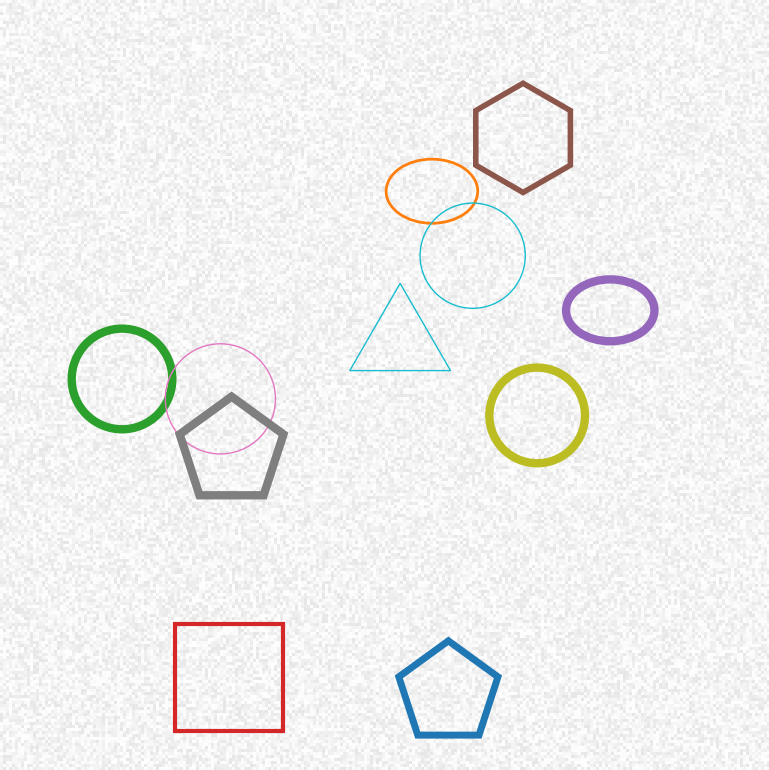[{"shape": "pentagon", "thickness": 2.5, "radius": 0.34, "center": [0.582, 0.1]}, {"shape": "oval", "thickness": 1, "radius": 0.3, "center": [0.561, 0.752]}, {"shape": "circle", "thickness": 3, "radius": 0.33, "center": [0.158, 0.508]}, {"shape": "square", "thickness": 1.5, "radius": 0.35, "center": [0.297, 0.12]}, {"shape": "oval", "thickness": 3, "radius": 0.29, "center": [0.793, 0.597]}, {"shape": "hexagon", "thickness": 2, "radius": 0.35, "center": [0.679, 0.821]}, {"shape": "circle", "thickness": 0.5, "radius": 0.36, "center": [0.286, 0.482]}, {"shape": "pentagon", "thickness": 3, "radius": 0.35, "center": [0.301, 0.414]}, {"shape": "circle", "thickness": 3, "radius": 0.31, "center": [0.698, 0.46]}, {"shape": "triangle", "thickness": 0.5, "radius": 0.38, "center": [0.52, 0.556]}, {"shape": "circle", "thickness": 0.5, "radius": 0.34, "center": [0.614, 0.668]}]